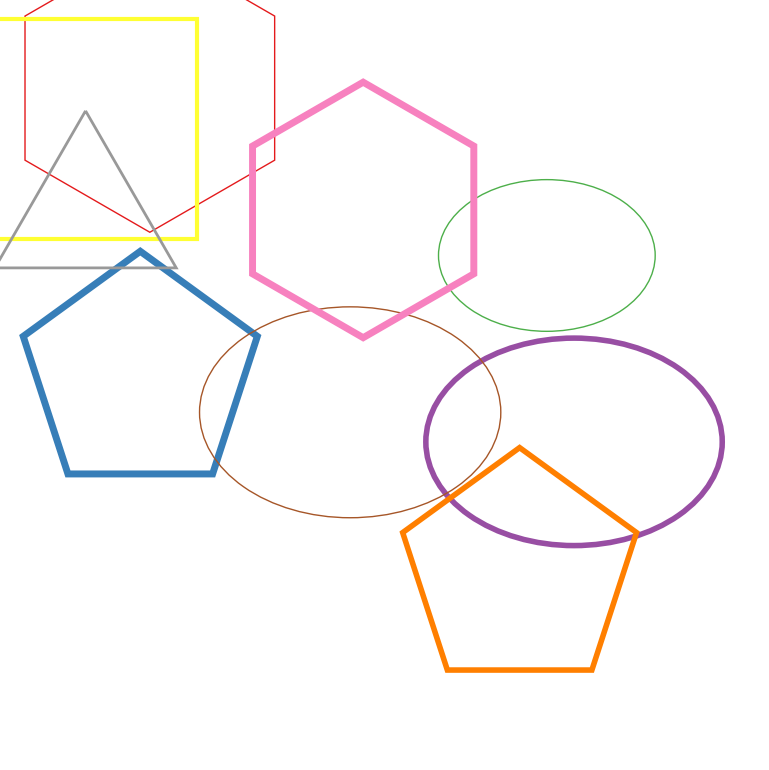[{"shape": "hexagon", "thickness": 0.5, "radius": 0.94, "center": [0.195, 0.886]}, {"shape": "pentagon", "thickness": 2.5, "radius": 0.8, "center": [0.182, 0.514]}, {"shape": "oval", "thickness": 0.5, "radius": 0.7, "center": [0.71, 0.668]}, {"shape": "oval", "thickness": 2, "radius": 0.96, "center": [0.745, 0.426]}, {"shape": "pentagon", "thickness": 2, "radius": 0.8, "center": [0.675, 0.259]}, {"shape": "square", "thickness": 1.5, "radius": 0.71, "center": [0.113, 0.832]}, {"shape": "oval", "thickness": 0.5, "radius": 0.98, "center": [0.455, 0.465]}, {"shape": "hexagon", "thickness": 2.5, "radius": 0.83, "center": [0.472, 0.727]}, {"shape": "triangle", "thickness": 1, "radius": 0.68, "center": [0.111, 0.72]}]